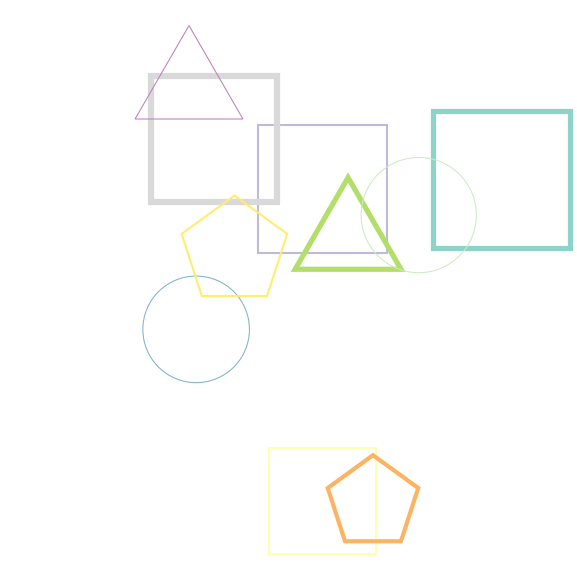[{"shape": "square", "thickness": 2.5, "radius": 0.59, "center": [0.869, 0.688]}, {"shape": "square", "thickness": 1, "radius": 0.46, "center": [0.559, 0.131]}, {"shape": "square", "thickness": 1, "radius": 0.56, "center": [0.558, 0.672]}, {"shape": "circle", "thickness": 0.5, "radius": 0.46, "center": [0.34, 0.429]}, {"shape": "pentagon", "thickness": 2, "radius": 0.41, "center": [0.646, 0.129]}, {"shape": "triangle", "thickness": 2.5, "radius": 0.53, "center": [0.603, 0.586]}, {"shape": "square", "thickness": 3, "radius": 0.55, "center": [0.37, 0.758]}, {"shape": "triangle", "thickness": 0.5, "radius": 0.54, "center": [0.327, 0.847]}, {"shape": "circle", "thickness": 0.5, "radius": 0.5, "center": [0.725, 0.627]}, {"shape": "pentagon", "thickness": 1, "radius": 0.48, "center": [0.406, 0.564]}]